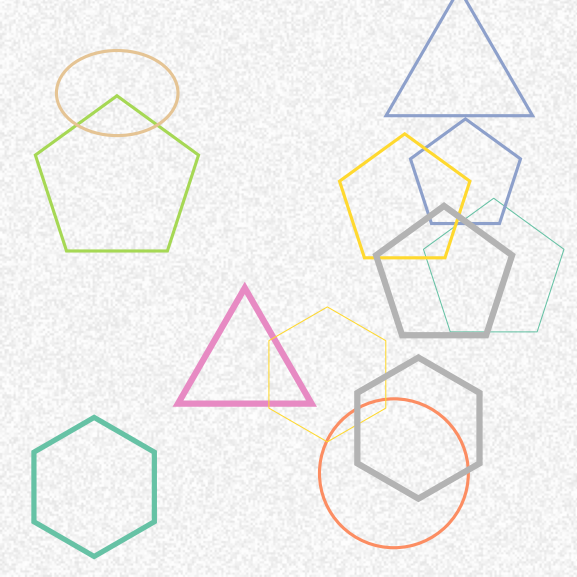[{"shape": "pentagon", "thickness": 0.5, "radius": 0.64, "center": [0.855, 0.528]}, {"shape": "hexagon", "thickness": 2.5, "radius": 0.6, "center": [0.163, 0.156]}, {"shape": "circle", "thickness": 1.5, "radius": 0.64, "center": [0.682, 0.18]}, {"shape": "pentagon", "thickness": 1.5, "radius": 0.5, "center": [0.806, 0.693]}, {"shape": "triangle", "thickness": 1.5, "radius": 0.73, "center": [0.795, 0.872]}, {"shape": "triangle", "thickness": 3, "radius": 0.67, "center": [0.424, 0.367]}, {"shape": "pentagon", "thickness": 1.5, "radius": 0.74, "center": [0.203, 0.685]}, {"shape": "hexagon", "thickness": 0.5, "radius": 0.58, "center": [0.567, 0.351]}, {"shape": "pentagon", "thickness": 1.5, "radius": 0.59, "center": [0.701, 0.649]}, {"shape": "oval", "thickness": 1.5, "radius": 0.53, "center": [0.203, 0.838]}, {"shape": "pentagon", "thickness": 3, "radius": 0.62, "center": [0.769, 0.519]}, {"shape": "hexagon", "thickness": 3, "radius": 0.61, "center": [0.725, 0.258]}]